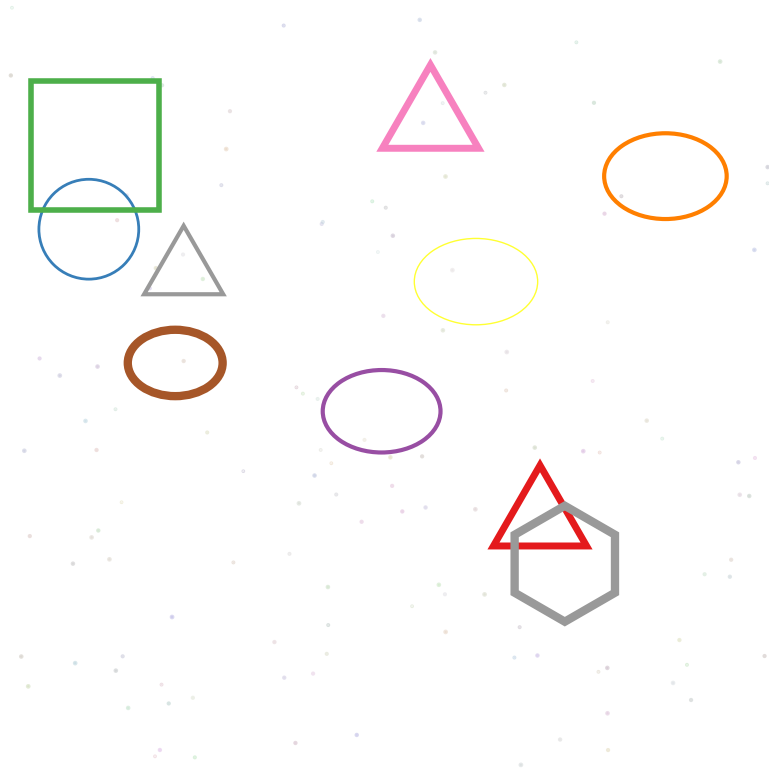[{"shape": "triangle", "thickness": 2.5, "radius": 0.35, "center": [0.701, 0.326]}, {"shape": "circle", "thickness": 1, "radius": 0.32, "center": [0.115, 0.702]}, {"shape": "square", "thickness": 2, "radius": 0.42, "center": [0.124, 0.811]}, {"shape": "oval", "thickness": 1.5, "radius": 0.38, "center": [0.496, 0.466]}, {"shape": "oval", "thickness": 1.5, "radius": 0.4, "center": [0.864, 0.771]}, {"shape": "oval", "thickness": 0.5, "radius": 0.4, "center": [0.618, 0.634]}, {"shape": "oval", "thickness": 3, "radius": 0.31, "center": [0.228, 0.529]}, {"shape": "triangle", "thickness": 2.5, "radius": 0.36, "center": [0.559, 0.843]}, {"shape": "triangle", "thickness": 1.5, "radius": 0.3, "center": [0.239, 0.648]}, {"shape": "hexagon", "thickness": 3, "radius": 0.38, "center": [0.734, 0.268]}]